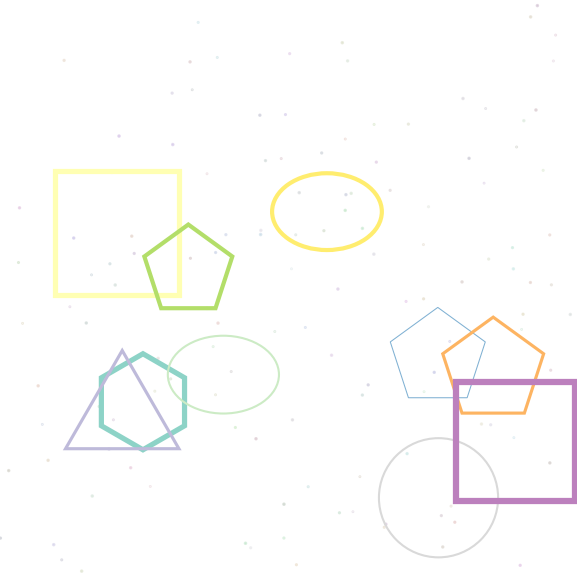[{"shape": "hexagon", "thickness": 2.5, "radius": 0.42, "center": [0.248, 0.303]}, {"shape": "square", "thickness": 2.5, "radius": 0.54, "center": [0.203, 0.595]}, {"shape": "triangle", "thickness": 1.5, "radius": 0.57, "center": [0.212, 0.279]}, {"shape": "pentagon", "thickness": 0.5, "radius": 0.43, "center": [0.758, 0.38]}, {"shape": "pentagon", "thickness": 1.5, "radius": 0.46, "center": [0.854, 0.358]}, {"shape": "pentagon", "thickness": 2, "radius": 0.4, "center": [0.326, 0.53]}, {"shape": "circle", "thickness": 1, "radius": 0.52, "center": [0.759, 0.137]}, {"shape": "square", "thickness": 3, "radius": 0.52, "center": [0.893, 0.234]}, {"shape": "oval", "thickness": 1, "radius": 0.48, "center": [0.387, 0.35]}, {"shape": "oval", "thickness": 2, "radius": 0.48, "center": [0.566, 0.633]}]